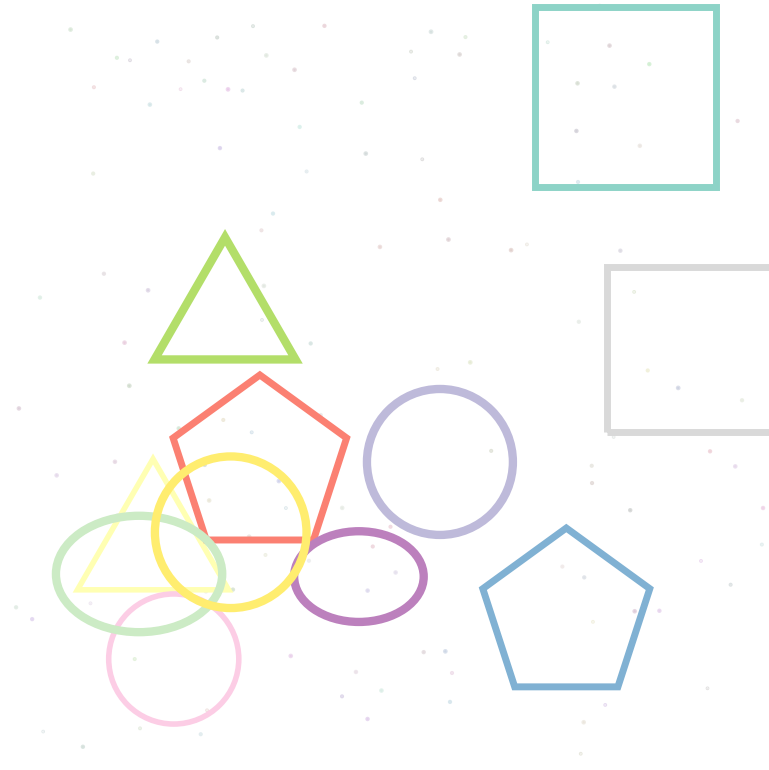[{"shape": "square", "thickness": 2.5, "radius": 0.59, "center": [0.812, 0.874]}, {"shape": "triangle", "thickness": 2, "radius": 0.57, "center": [0.199, 0.291]}, {"shape": "circle", "thickness": 3, "radius": 0.47, "center": [0.571, 0.4]}, {"shape": "pentagon", "thickness": 2.5, "radius": 0.59, "center": [0.337, 0.395]}, {"shape": "pentagon", "thickness": 2.5, "radius": 0.57, "center": [0.735, 0.2]}, {"shape": "triangle", "thickness": 3, "radius": 0.53, "center": [0.292, 0.586]}, {"shape": "circle", "thickness": 2, "radius": 0.42, "center": [0.226, 0.144]}, {"shape": "square", "thickness": 2.5, "radius": 0.53, "center": [0.895, 0.546]}, {"shape": "oval", "thickness": 3, "radius": 0.42, "center": [0.466, 0.251]}, {"shape": "oval", "thickness": 3, "radius": 0.54, "center": [0.181, 0.255]}, {"shape": "circle", "thickness": 3, "radius": 0.49, "center": [0.3, 0.309]}]